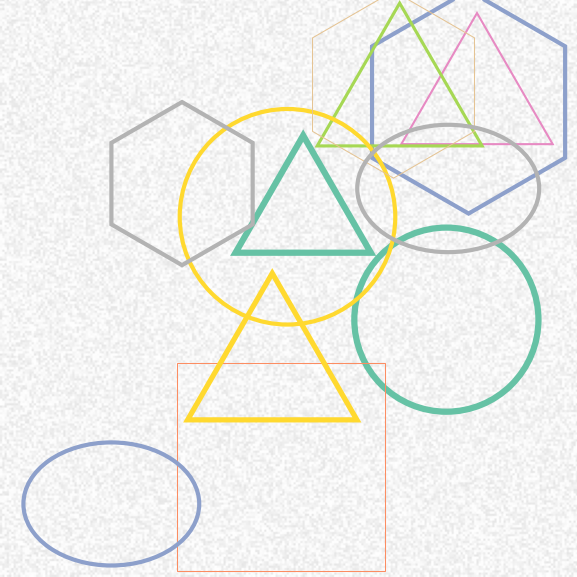[{"shape": "circle", "thickness": 3, "radius": 0.8, "center": [0.773, 0.446]}, {"shape": "triangle", "thickness": 3, "radius": 0.68, "center": [0.525, 0.629]}, {"shape": "square", "thickness": 0.5, "radius": 0.9, "center": [0.487, 0.19]}, {"shape": "hexagon", "thickness": 2, "radius": 0.97, "center": [0.811, 0.822]}, {"shape": "oval", "thickness": 2, "radius": 0.76, "center": [0.193, 0.126]}, {"shape": "triangle", "thickness": 1, "radius": 0.76, "center": [0.826, 0.825]}, {"shape": "triangle", "thickness": 1.5, "radius": 0.82, "center": [0.692, 0.829]}, {"shape": "circle", "thickness": 2, "radius": 0.93, "center": [0.498, 0.624]}, {"shape": "triangle", "thickness": 2.5, "radius": 0.85, "center": [0.471, 0.357]}, {"shape": "hexagon", "thickness": 0.5, "radius": 0.81, "center": [0.681, 0.853]}, {"shape": "hexagon", "thickness": 2, "radius": 0.71, "center": [0.315, 0.681]}, {"shape": "oval", "thickness": 2, "radius": 0.79, "center": [0.776, 0.673]}]